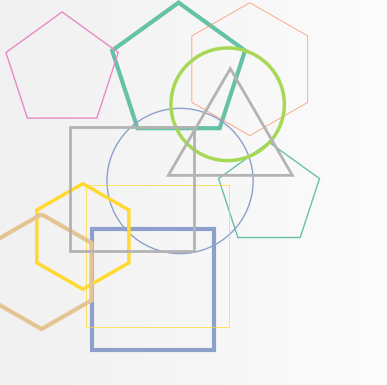[{"shape": "pentagon", "thickness": 3, "radius": 0.9, "center": [0.461, 0.813]}, {"shape": "pentagon", "thickness": 1, "radius": 0.68, "center": [0.694, 0.494]}, {"shape": "hexagon", "thickness": 0.5, "radius": 0.86, "center": [0.645, 0.82]}, {"shape": "square", "thickness": 3, "radius": 0.79, "center": [0.395, 0.247]}, {"shape": "circle", "thickness": 1, "radius": 0.94, "center": [0.465, 0.53]}, {"shape": "pentagon", "thickness": 1, "radius": 0.76, "center": [0.16, 0.817]}, {"shape": "circle", "thickness": 2.5, "radius": 0.73, "center": [0.587, 0.729]}, {"shape": "square", "thickness": 0.5, "radius": 0.93, "center": [0.407, 0.335]}, {"shape": "hexagon", "thickness": 2.5, "radius": 0.69, "center": [0.214, 0.386]}, {"shape": "hexagon", "thickness": 3, "radius": 0.75, "center": [0.107, 0.294]}, {"shape": "triangle", "thickness": 2, "radius": 0.92, "center": [0.594, 0.637]}, {"shape": "square", "thickness": 2, "radius": 0.81, "center": [0.341, 0.509]}]